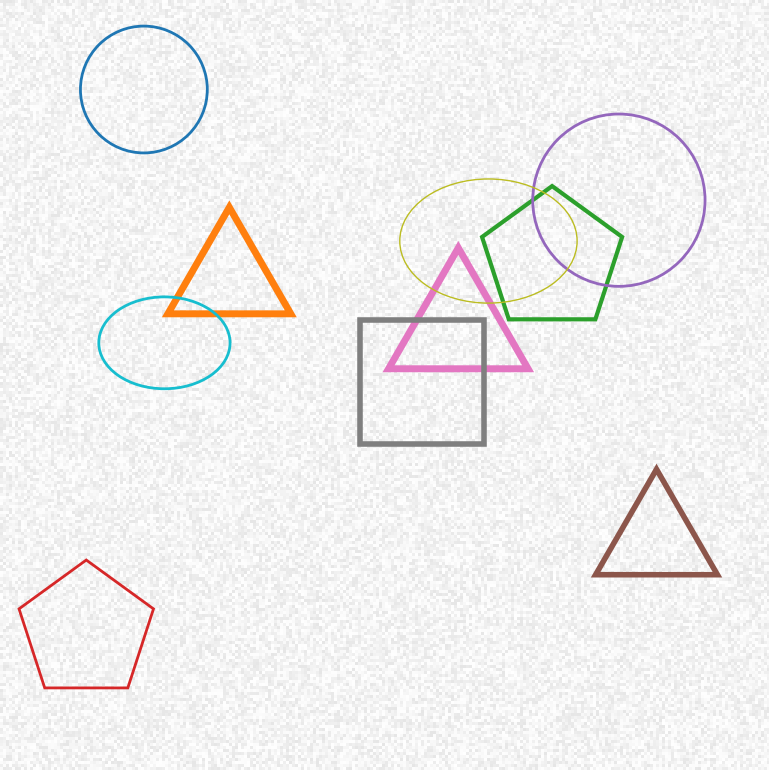[{"shape": "circle", "thickness": 1, "radius": 0.41, "center": [0.187, 0.884]}, {"shape": "triangle", "thickness": 2.5, "radius": 0.46, "center": [0.298, 0.639]}, {"shape": "pentagon", "thickness": 1.5, "radius": 0.48, "center": [0.717, 0.663]}, {"shape": "pentagon", "thickness": 1, "radius": 0.46, "center": [0.112, 0.181]}, {"shape": "circle", "thickness": 1, "radius": 0.56, "center": [0.804, 0.74]}, {"shape": "triangle", "thickness": 2, "radius": 0.46, "center": [0.853, 0.299]}, {"shape": "triangle", "thickness": 2.5, "radius": 0.52, "center": [0.595, 0.573]}, {"shape": "square", "thickness": 2, "radius": 0.4, "center": [0.548, 0.504]}, {"shape": "oval", "thickness": 0.5, "radius": 0.58, "center": [0.634, 0.687]}, {"shape": "oval", "thickness": 1, "radius": 0.43, "center": [0.214, 0.555]}]